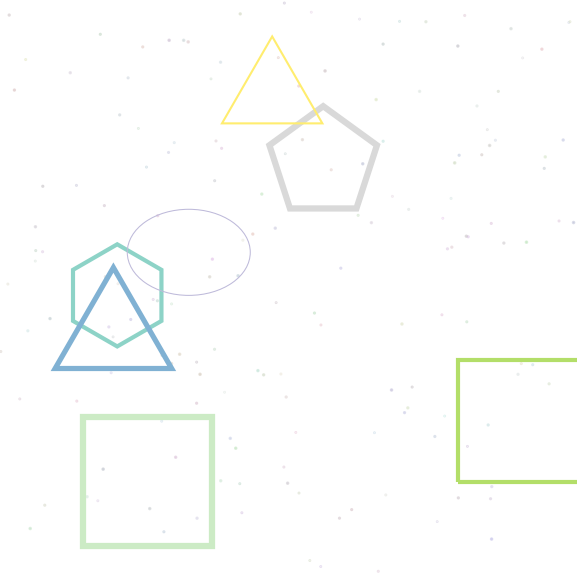[{"shape": "hexagon", "thickness": 2, "radius": 0.44, "center": [0.203, 0.488]}, {"shape": "oval", "thickness": 0.5, "radius": 0.53, "center": [0.327, 0.562]}, {"shape": "triangle", "thickness": 2.5, "radius": 0.58, "center": [0.196, 0.419]}, {"shape": "square", "thickness": 2, "radius": 0.53, "center": [0.898, 0.271]}, {"shape": "pentagon", "thickness": 3, "radius": 0.49, "center": [0.56, 0.717]}, {"shape": "square", "thickness": 3, "radius": 0.56, "center": [0.256, 0.165]}, {"shape": "triangle", "thickness": 1, "radius": 0.5, "center": [0.471, 0.836]}]